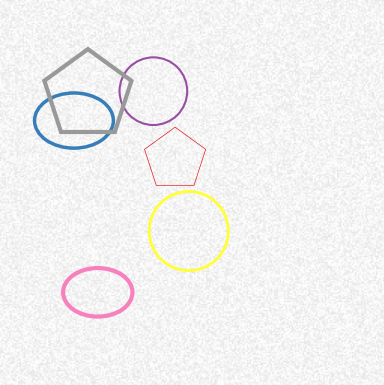[{"shape": "pentagon", "thickness": 0.5, "radius": 0.42, "center": [0.455, 0.586]}, {"shape": "oval", "thickness": 2.5, "radius": 0.51, "center": [0.192, 0.687]}, {"shape": "circle", "thickness": 1.5, "radius": 0.44, "center": [0.398, 0.763]}, {"shape": "circle", "thickness": 2, "radius": 0.51, "center": [0.49, 0.4]}, {"shape": "oval", "thickness": 3, "radius": 0.45, "center": [0.254, 0.241]}, {"shape": "pentagon", "thickness": 3, "radius": 0.59, "center": [0.228, 0.753]}]